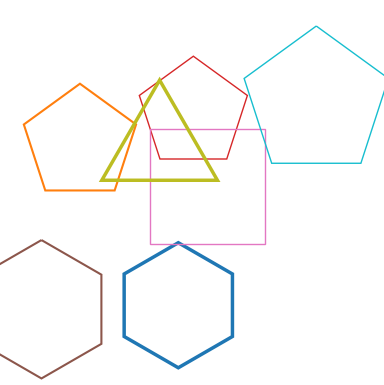[{"shape": "hexagon", "thickness": 2.5, "radius": 0.81, "center": [0.463, 0.207]}, {"shape": "pentagon", "thickness": 1.5, "radius": 0.77, "center": [0.208, 0.629]}, {"shape": "pentagon", "thickness": 1, "radius": 0.74, "center": [0.502, 0.706]}, {"shape": "hexagon", "thickness": 1.5, "radius": 0.9, "center": [0.108, 0.197]}, {"shape": "square", "thickness": 1, "radius": 0.75, "center": [0.539, 0.517]}, {"shape": "triangle", "thickness": 2.5, "radius": 0.87, "center": [0.415, 0.618]}, {"shape": "pentagon", "thickness": 1, "radius": 0.99, "center": [0.822, 0.735]}]